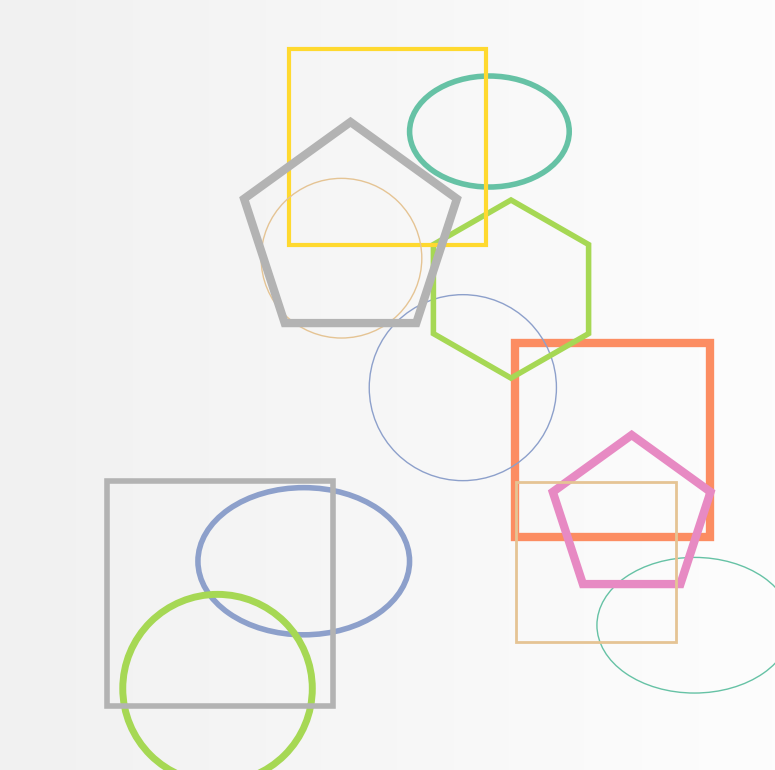[{"shape": "oval", "thickness": 2, "radius": 0.51, "center": [0.631, 0.829]}, {"shape": "oval", "thickness": 0.5, "radius": 0.63, "center": [0.896, 0.188]}, {"shape": "square", "thickness": 3, "radius": 0.63, "center": [0.791, 0.429]}, {"shape": "oval", "thickness": 2, "radius": 0.68, "center": [0.392, 0.271]}, {"shape": "circle", "thickness": 0.5, "radius": 0.6, "center": [0.597, 0.497]}, {"shape": "pentagon", "thickness": 3, "radius": 0.54, "center": [0.815, 0.328]}, {"shape": "circle", "thickness": 2.5, "radius": 0.61, "center": [0.281, 0.106]}, {"shape": "hexagon", "thickness": 2, "radius": 0.58, "center": [0.659, 0.625]}, {"shape": "square", "thickness": 1.5, "radius": 0.64, "center": [0.499, 0.809]}, {"shape": "circle", "thickness": 0.5, "radius": 0.52, "center": [0.441, 0.665]}, {"shape": "square", "thickness": 1, "radius": 0.52, "center": [0.769, 0.27]}, {"shape": "square", "thickness": 2, "radius": 0.73, "center": [0.284, 0.23]}, {"shape": "pentagon", "thickness": 3, "radius": 0.72, "center": [0.452, 0.697]}]